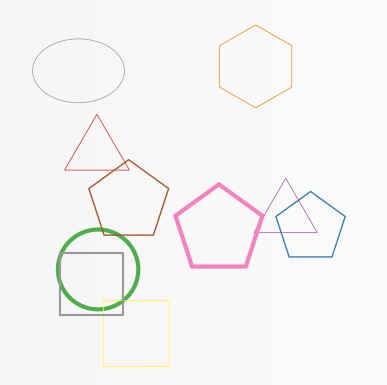[{"shape": "triangle", "thickness": 0.5, "radius": 0.48, "center": [0.25, 0.607]}, {"shape": "pentagon", "thickness": 1, "radius": 0.47, "center": [0.801, 0.409]}, {"shape": "circle", "thickness": 3, "radius": 0.52, "center": [0.253, 0.3]}, {"shape": "triangle", "thickness": 0.5, "radius": 0.47, "center": [0.737, 0.443]}, {"shape": "hexagon", "thickness": 0.5, "radius": 0.54, "center": [0.66, 0.828]}, {"shape": "square", "thickness": 0.5, "radius": 0.43, "center": [0.352, 0.135]}, {"shape": "pentagon", "thickness": 1, "radius": 0.54, "center": [0.332, 0.477]}, {"shape": "pentagon", "thickness": 3, "radius": 0.59, "center": [0.565, 0.403]}, {"shape": "square", "thickness": 1.5, "radius": 0.4, "center": [0.236, 0.262]}, {"shape": "oval", "thickness": 0.5, "radius": 0.59, "center": [0.203, 0.816]}]